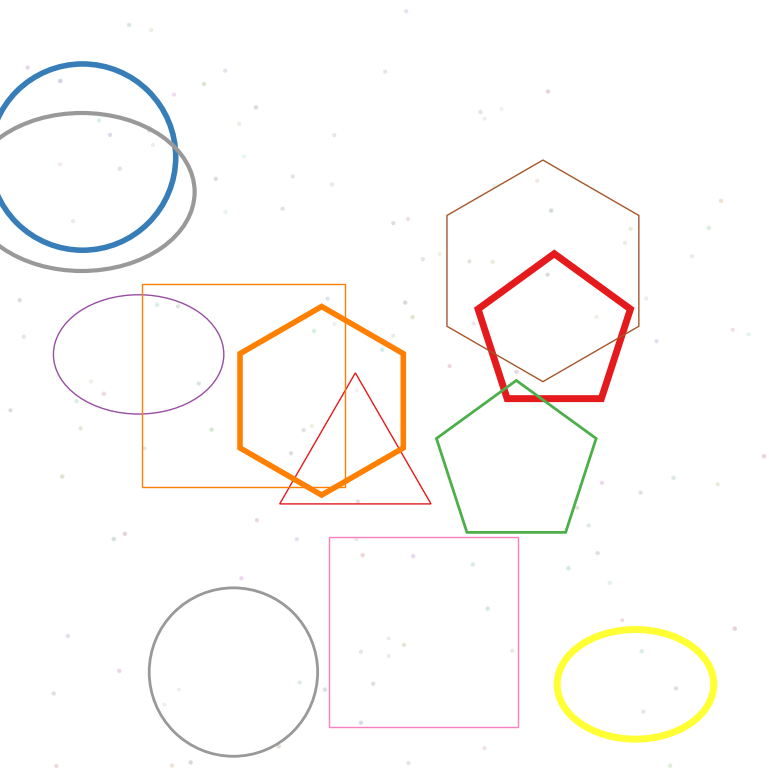[{"shape": "pentagon", "thickness": 2.5, "radius": 0.52, "center": [0.72, 0.566]}, {"shape": "triangle", "thickness": 0.5, "radius": 0.57, "center": [0.461, 0.402]}, {"shape": "circle", "thickness": 2, "radius": 0.6, "center": [0.107, 0.796]}, {"shape": "pentagon", "thickness": 1, "radius": 0.55, "center": [0.671, 0.397]}, {"shape": "oval", "thickness": 0.5, "radius": 0.55, "center": [0.18, 0.54]}, {"shape": "hexagon", "thickness": 2, "radius": 0.61, "center": [0.418, 0.479]}, {"shape": "square", "thickness": 0.5, "radius": 0.66, "center": [0.316, 0.499]}, {"shape": "oval", "thickness": 2.5, "radius": 0.51, "center": [0.825, 0.111]}, {"shape": "hexagon", "thickness": 0.5, "radius": 0.72, "center": [0.705, 0.648]}, {"shape": "square", "thickness": 0.5, "radius": 0.62, "center": [0.55, 0.179]}, {"shape": "circle", "thickness": 1, "radius": 0.55, "center": [0.303, 0.127]}, {"shape": "oval", "thickness": 1.5, "radius": 0.73, "center": [0.106, 0.751]}]